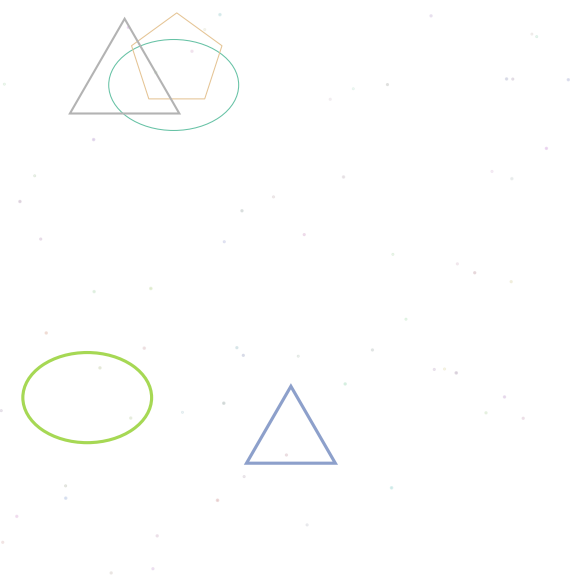[{"shape": "oval", "thickness": 0.5, "radius": 0.56, "center": [0.301, 0.852]}, {"shape": "triangle", "thickness": 1.5, "radius": 0.44, "center": [0.504, 0.241]}, {"shape": "oval", "thickness": 1.5, "radius": 0.56, "center": [0.151, 0.311]}, {"shape": "pentagon", "thickness": 0.5, "radius": 0.41, "center": [0.306, 0.894]}, {"shape": "triangle", "thickness": 1, "radius": 0.55, "center": [0.216, 0.857]}]